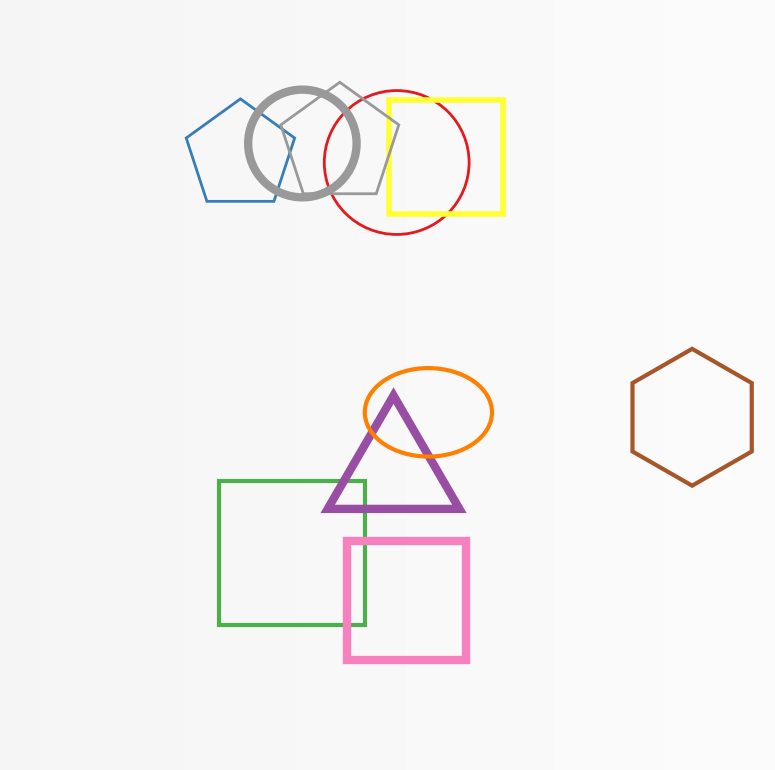[{"shape": "circle", "thickness": 1, "radius": 0.47, "center": [0.512, 0.789]}, {"shape": "pentagon", "thickness": 1, "radius": 0.37, "center": [0.31, 0.798]}, {"shape": "square", "thickness": 1.5, "radius": 0.47, "center": [0.377, 0.282]}, {"shape": "triangle", "thickness": 3, "radius": 0.49, "center": [0.508, 0.388]}, {"shape": "oval", "thickness": 1.5, "radius": 0.41, "center": [0.553, 0.464]}, {"shape": "square", "thickness": 2, "radius": 0.37, "center": [0.576, 0.796]}, {"shape": "hexagon", "thickness": 1.5, "radius": 0.44, "center": [0.893, 0.458]}, {"shape": "square", "thickness": 3, "radius": 0.39, "center": [0.525, 0.22]}, {"shape": "circle", "thickness": 3, "radius": 0.35, "center": [0.39, 0.814]}, {"shape": "pentagon", "thickness": 1, "radius": 0.4, "center": [0.438, 0.813]}]